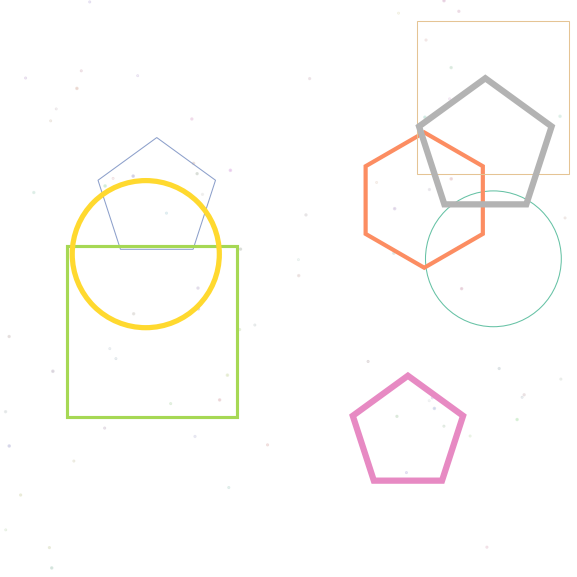[{"shape": "circle", "thickness": 0.5, "radius": 0.59, "center": [0.854, 0.551]}, {"shape": "hexagon", "thickness": 2, "radius": 0.59, "center": [0.735, 0.653]}, {"shape": "pentagon", "thickness": 0.5, "radius": 0.53, "center": [0.271, 0.654]}, {"shape": "pentagon", "thickness": 3, "radius": 0.5, "center": [0.706, 0.248]}, {"shape": "square", "thickness": 1.5, "radius": 0.74, "center": [0.263, 0.425]}, {"shape": "circle", "thickness": 2.5, "radius": 0.64, "center": [0.252, 0.559]}, {"shape": "square", "thickness": 0.5, "radius": 0.66, "center": [0.854, 0.831]}, {"shape": "pentagon", "thickness": 3, "radius": 0.6, "center": [0.84, 0.743]}]